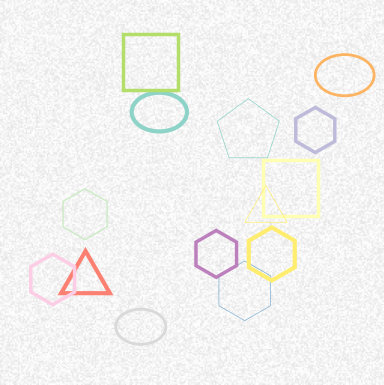[{"shape": "pentagon", "thickness": 0.5, "radius": 0.42, "center": [0.645, 0.659]}, {"shape": "oval", "thickness": 3, "radius": 0.36, "center": [0.414, 0.709]}, {"shape": "square", "thickness": 2.5, "radius": 0.36, "center": [0.755, 0.512]}, {"shape": "hexagon", "thickness": 2.5, "radius": 0.29, "center": [0.819, 0.662]}, {"shape": "triangle", "thickness": 3, "radius": 0.37, "center": [0.222, 0.275]}, {"shape": "hexagon", "thickness": 0.5, "radius": 0.39, "center": [0.636, 0.245]}, {"shape": "oval", "thickness": 2, "radius": 0.38, "center": [0.895, 0.805]}, {"shape": "square", "thickness": 2.5, "radius": 0.36, "center": [0.39, 0.839]}, {"shape": "hexagon", "thickness": 2.5, "radius": 0.33, "center": [0.137, 0.274]}, {"shape": "oval", "thickness": 2, "radius": 0.33, "center": [0.366, 0.151]}, {"shape": "hexagon", "thickness": 2.5, "radius": 0.3, "center": [0.562, 0.341]}, {"shape": "hexagon", "thickness": 1, "radius": 0.33, "center": [0.221, 0.444]}, {"shape": "triangle", "thickness": 0.5, "radius": 0.32, "center": [0.691, 0.454]}, {"shape": "hexagon", "thickness": 3, "radius": 0.34, "center": [0.706, 0.34]}]